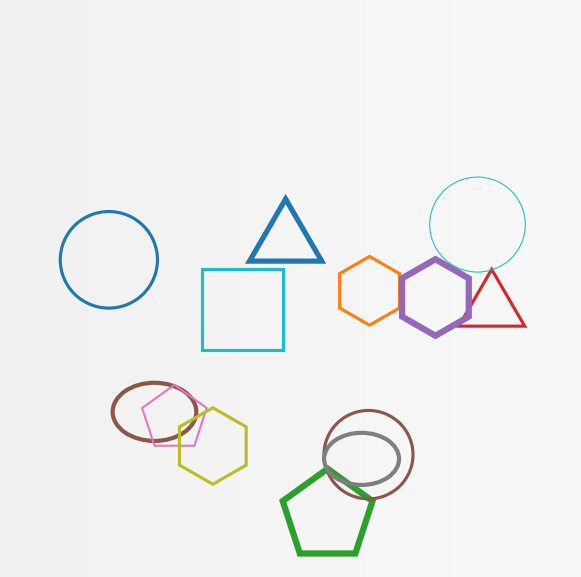[{"shape": "circle", "thickness": 1.5, "radius": 0.42, "center": [0.187, 0.549]}, {"shape": "triangle", "thickness": 2.5, "radius": 0.36, "center": [0.491, 0.583]}, {"shape": "hexagon", "thickness": 1.5, "radius": 0.3, "center": [0.636, 0.496]}, {"shape": "pentagon", "thickness": 3, "radius": 0.41, "center": [0.564, 0.106]}, {"shape": "triangle", "thickness": 1.5, "radius": 0.33, "center": [0.846, 0.467]}, {"shape": "hexagon", "thickness": 3, "radius": 0.33, "center": [0.749, 0.484]}, {"shape": "oval", "thickness": 2, "radius": 0.36, "center": [0.266, 0.286]}, {"shape": "circle", "thickness": 1.5, "radius": 0.38, "center": [0.634, 0.212]}, {"shape": "pentagon", "thickness": 1, "radius": 0.29, "center": [0.3, 0.275]}, {"shape": "oval", "thickness": 2, "radius": 0.32, "center": [0.622, 0.205]}, {"shape": "hexagon", "thickness": 1.5, "radius": 0.33, "center": [0.366, 0.227]}, {"shape": "square", "thickness": 1.5, "radius": 0.35, "center": [0.417, 0.463]}, {"shape": "circle", "thickness": 0.5, "radius": 0.41, "center": [0.821, 0.61]}]